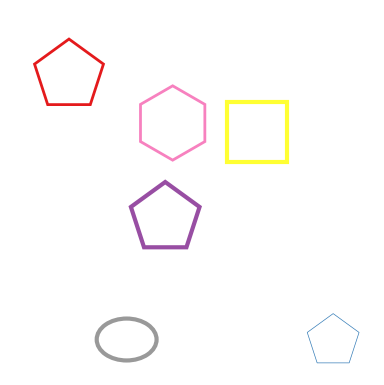[{"shape": "pentagon", "thickness": 2, "radius": 0.47, "center": [0.179, 0.804]}, {"shape": "pentagon", "thickness": 0.5, "radius": 0.35, "center": [0.865, 0.115]}, {"shape": "pentagon", "thickness": 3, "radius": 0.47, "center": [0.429, 0.434]}, {"shape": "square", "thickness": 3, "radius": 0.39, "center": [0.668, 0.657]}, {"shape": "hexagon", "thickness": 2, "radius": 0.48, "center": [0.448, 0.681]}, {"shape": "oval", "thickness": 3, "radius": 0.39, "center": [0.329, 0.118]}]